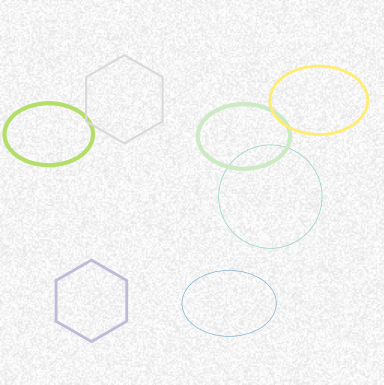[{"shape": "circle", "thickness": 0.5, "radius": 0.67, "center": [0.702, 0.489]}, {"shape": "hexagon", "thickness": 2, "radius": 0.53, "center": [0.237, 0.219]}, {"shape": "oval", "thickness": 0.5, "radius": 0.61, "center": [0.595, 0.212]}, {"shape": "oval", "thickness": 3, "radius": 0.57, "center": [0.127, 0.651]}, {"shape": "hexagon", "thickness": 1.5, "radius": 0.57, "center": [0.323, 0.742]}, {"shape": "oval", "thickness": 3, "radius": 0.6, "center": [0.634, 0.646]}, {"shape": "oval", "thickness": 2, "radius": 0.64, "center": [0.828, 0.739]}]